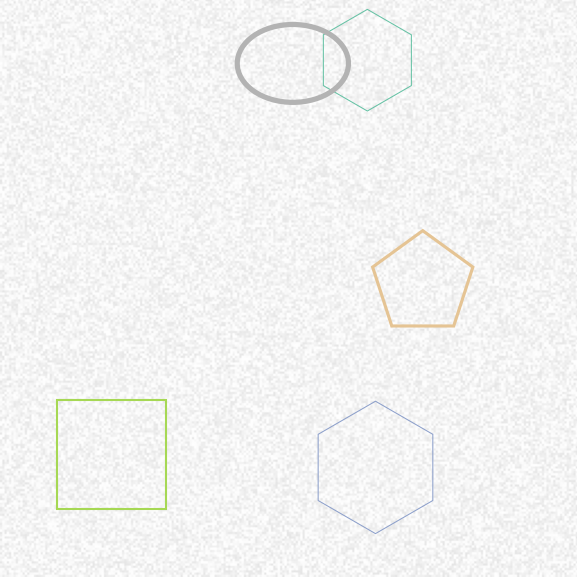[{"shape": "hexagon", "thickness": 0.5, "radius": 0.44, "center": [0.636, 0.895]}, {"shape": "hexagon", "thickness": 0.5, "radius": 0.57, "center": [0.65, 0.19]}, {"shape": "square", "thickness": 1, "radius": 0.47, "center": [0.193, 0.212]}, {"shape": "pentagon", "thickness": 1.5, "radius": 0.46, "center": [0.732, 0.508]}, {"shape": "oval", "thickness": 2.5, "radius": 0.48, "center": [0.507, 0.889]}]